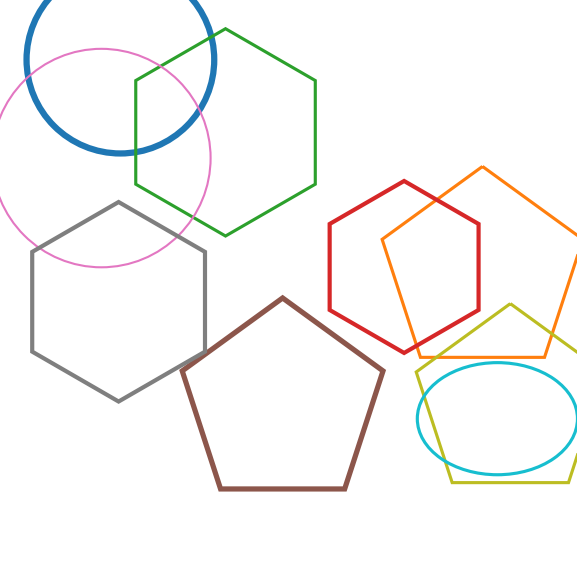[{"shape": "circle", "thickness": 3, "radius": 0.81, "center": [0.208, 0.896]}, {"shape": "pentagon", "thickness": 1.5, "radius": 0.91, "center": [0.835, 0.528]}, {"shape": "hexagon", "thickness": 1.5, "radius": 0.9, "center": [0.391, 0.77]}, {"shape": "hexagon", "thickness": 2, "radius": 0.74, "center": [0.7, 0.537]}, {"shape": "pentagon", "thickness": 2.5, "radius": 0.91, "center": [0.489, 0.3]}, {"shape": "circle", "thickness": 1, "radius": 0.95, "center": [0.176, 0.725]}, {"shape": "hexagon", "thickness": 2, "radius": 0.86, "center": [0.205, 0.477]}, {"shape": "pentagon", "thickness": 1.5, "radius": 0.86, "center": [0.884, 0.302]}, {"shape": "oval", "thickness": 1.5, "radius": 0.69, "center": [0.861, 0.274]}]